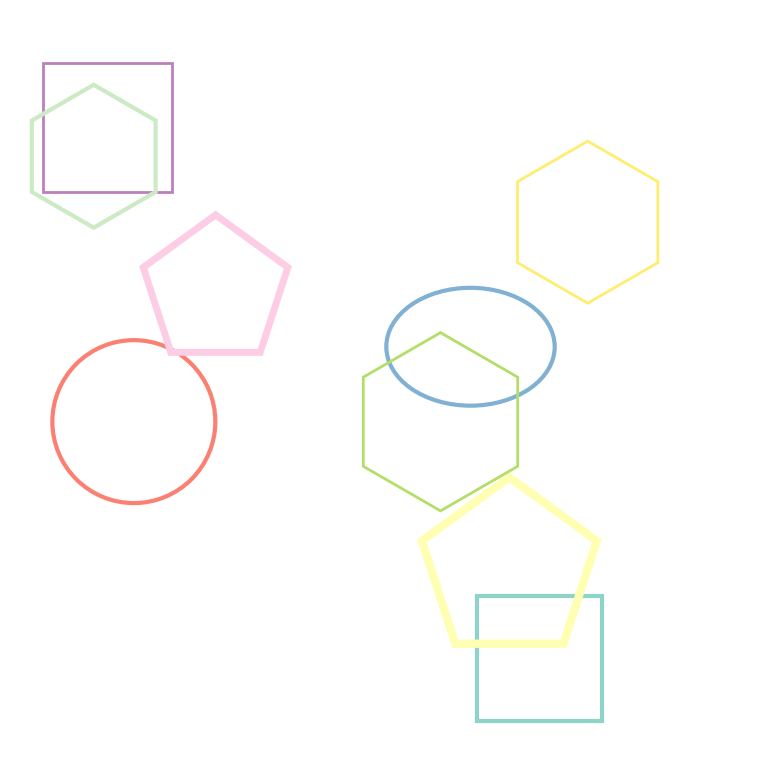[{"shape": "square", "thickness": 1.5, "radius": 0.41, "center": [0.701, 0.145]}, {"shape": "pentagon", "thickness": 3, "radius": 0.6, "center": [0.662, 0.261]}, {"shape": "circle", "thickness": 1.5, "radius": 0.53, "center": [0.174, 0.452]}, {"shape": "oval", "thickness": 1.5, "radius": 0.55, "center": [0.611, 0.55]}, {"shape": "hexagon", "thickness": 1, "radius": 0.58, "center": [0.572, 0.452]}, {"shape": "pentagon", "thickness": 2.5, "radius": 0.49, "center": [0.28, 0.622]}, {"shape": "square", "thickness": 1, "radius": 0.42, "center": [0.14, 0.834]}, {"shape": "hexagon", "thickness": 1.5, "radius": 0.46, "center": [0.122, 0.797]}, {"shape": "hexagon", "thickness": 1, "radius": 0.53, "center": [0.763, 0.711]}]